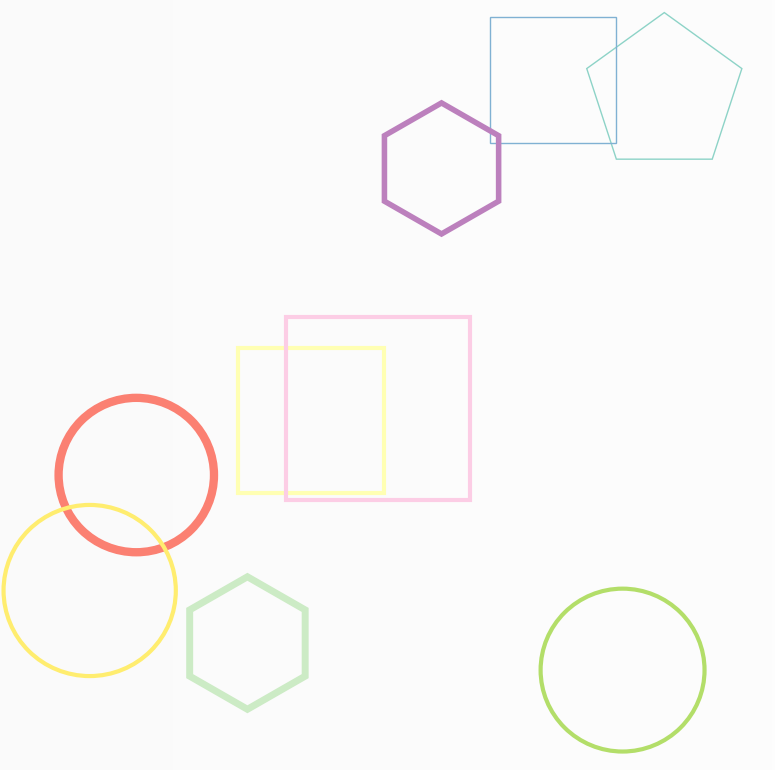[{"shape": "pentagon", "thickness": 0.5, "radius": 0.53, "center": [0.857, 0.878]}, {"shape": "square", "thickness": 1.5, "radius": 0.47, "center": [0.401, 0.454]}, {"shape": "circle", "thickness": 3, "radius": 0.5, "center": [0.176, 0.383]}, {"shape": "square", "thickness": 0.5, "radius": 0.41, "center": [0.714, 0.896]}, {"shape": "circle", "thickness": 1.5, "radius": 0.53, "center": [0.803, 0.13]}, {"shape": "square", "thickness": 1.5, "radius": 0.59, "center": [0.487, 0.469]}, {"shape": "hexagon", "thickness": 2, "radius": 0.43, "center": [0.57, 0.781]}, {"shape": "hexagon", "thickness": 2.5, "radius": 0.43, "center": [0.319, 0.165]}, {"shape": "circle", "thickness": 1.5, "radius": 0.56, "center": [0.116, 0.233]}]